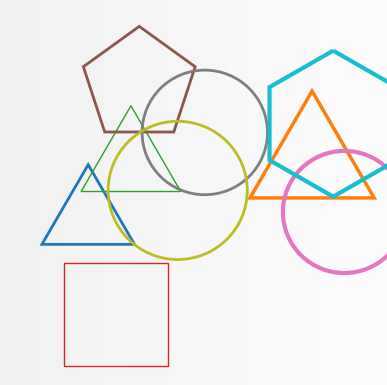[{"shape": "triangle", "thickness": 2, "radius": 0.69, "center": [0.228, 0.434]}, {"shape": "triangle", "thickness": 2.5, "radius": 0.93, "center": [0.805, 0.578]}, {"shape": "triangle", "thickness": 1, "radius": 0.74, "center": [0.338, 0.577]}, {"shape": "square", "thickness": 1, "radius": 0.67, "center": [0.299, 0.184]}, {"shape": "pentagon", "thickness": 2, "radius": 0.76, "center": [0.359, 0.78]}, {"shape": "circle", "thickness": 3, "radius": 0.79, "center": [0.889, 0.449]}, {"shape": "circle", "thickness": 2, "radius": 0.81, "center": [0.528, 0.656]}, {"shape": "circle", "thickness": 2, "radius": 0.9, "center": [0.459, 0.505]}, {"shape": "hexagon", "thickness": 3, "radius": 0.95, "center": [0.86, 0.679]}]